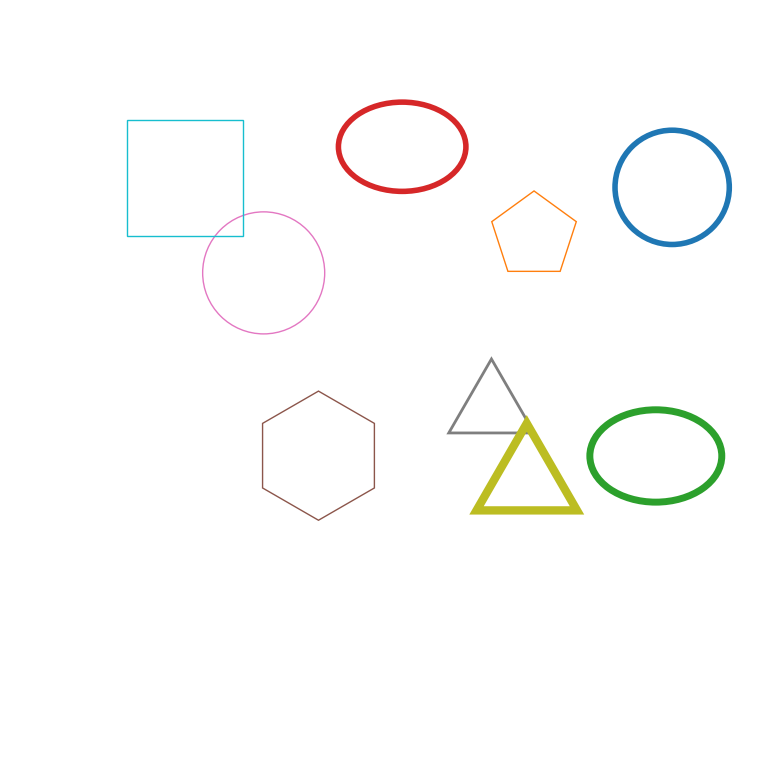[{"shape": "circle", "thickness": 2, "radius": 0.37, "center": [0.873, 0.757]}, {"shape": "pentagon", "thickness": 0.5, "radius": 0.29, "center": [0.694, 0.694]}, {"shape": "oval", "thickness": 2.5, "radius": 0.43, "center": [0.852, 0.408]}, {"shape": "oval", "thickness": 2, "radius": 0.41, "center": [0.522, 0.809]}, {"shape": "hexagon", "thickness": 0.5, "radius": 0.42, "center": [0.414, 0.408]}, {"shape": "circle", "thickness": 0.5, "radius": 0.4, "center": [0.342, 0.646]}, {"shape": "triangle", "thickness": 1, "radius": 0.32, "center": [0.638, 0.47]}, {"shape": "triangle", "thickness": 3, "radius": 0.38, "center": [0.684, 0.375]}, {"shape": "square", "thickness": 0.5, "radius": 0.37, "center": [0.24, 0.769]}]